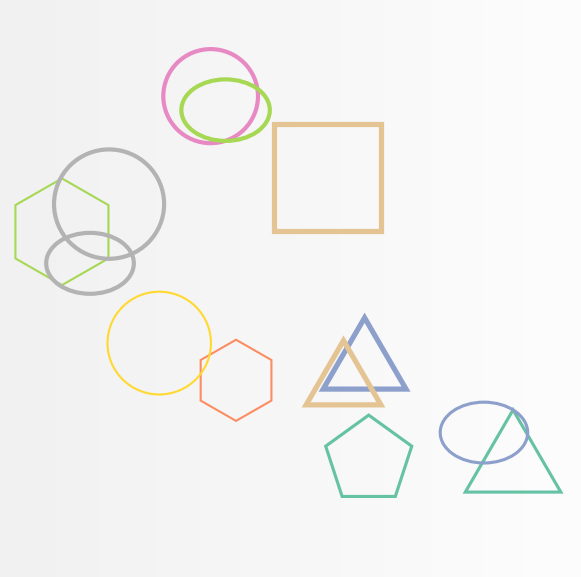[{"shape": "pentagon", "thickness": 1.5, "radius": 0.39, "center": [0.634, 0.202]}, {"shape": "triangle", "thickness": 1.5, "radius": 0.47, "center": [0.883, 0.194]}, {"shape": "hexagon", "thickness": 1, "radius": 0.35, "center": [0.406, 0.341]}, {"shape": "oval", "thickness": 1.5, "radius": 0.38, "center": [0.833, 0.25]}, {"shape": "triangle", "thickness": 2.5, "radius": 0.41, "center": [0.627, 0.367]}, {"shape": "circle", "thickness": 2, "radius": 0.41, "center": [0.362, 0.833]}, {"shape": "oval", "thickness": 2, "radius": 0.38, "center": [0.388, 0.808]}, {"shape": "hexagon", "thickness": 1, "radius": 0.46, "center": [0.107, 0.598]}, {"shape": "circle", "thickness": 1, "radius": 0.45, "center": [0.274, 0.405]}, {"shape": "triangle", "thickness": 2.5, "radius": 0.37, "center": [0.591, 0.335]}, {"shape": "square", "thickness": 2.5, "radius": 0.46, "center": [0.564, 0.692]}, {"shape": "circle", "thickness": 2, "radius": 0.47, "center": [0.188, 0.646]}, {"shape": "oval", "thickness": 2, "radius": 0.38, "center": [0.155, 0.543]}]